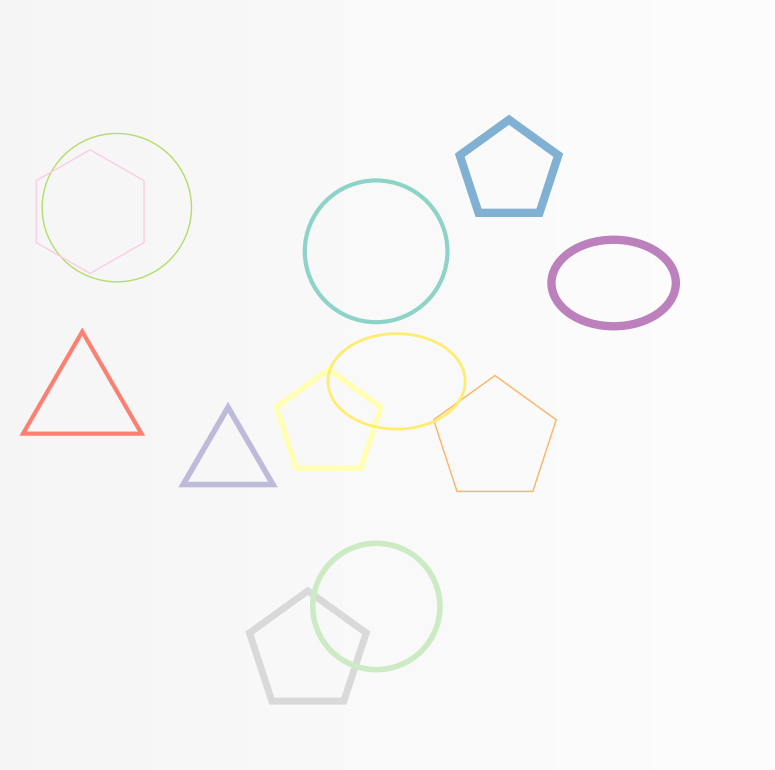[{"shape": "circle", "thickness": 1.5, "radius": 0.46, "center": [0.485, 0.674]}, {"shape": "pentagon", "thickness": 2, "radius": 0.35, "center": [0.424, 0.449]}, {"shape": "triangle", "thickness": 2, "radius": 0.33, "center": [0.294, 0.404]}, {"shape": "triangle", "thickness": 1.5, "radius": 0.44, "center": [0.106, 0.481]}, {"shape": "pentagon", "thickness": 3, "radius": 0.33, "center": [0.657, 0.778]}, {"shape": "pentagon", "thickness": 0.5, "radius": 0.42, "center": [0.639, 0.429]}, {"shape": "circle", "thickness": 0.5, "radius": 0.48, "center": [0.151, 0.73]}, {"shape": "hexagon", "thickness": 0.5, "radius": 0.4, "center": [0.116, 0.725]}, {"shape": "pentagon", "thickness": 2.5, "radius": 0.4, "center": [0.397, 0.154]}, {"shape": "oval", "thickness": 3, "radius": 0.4, "center": [0.792, 0.632]}, {"shape": "circle", "thickness": 2, "radius": 0.41, "center": [0.486, 0.212]}, {"shape": "oval", "thickness": 1, "radius": 0.44, "center": [0.512, 0.505]}]